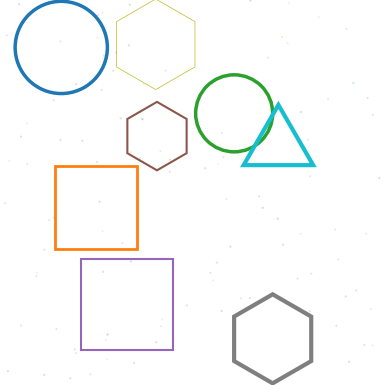[{"shape": "circle", "thickness": 2.5, "radius": 0.6, "center": [0.159, 0.877]}, {"shape": "square", "thickness": 2, "radius": 0.54, "center": [0.249, 0.46]}, {"shape": "circle", "thickness": 2.5, "radius": 0.5, "center": [0.608, 0.706]}, {"shape": "square", "thickness": 1.5, "radius": 0.6, "center": [0.33, 0.209]}, {"shape": "hexagon", "thickness": 1.5, "radius": 0.44, "center": [0.408, 0.647]}, {"shape": "hexagon", "thickness": 3, "radius": 0.58, "center": [0.708, 0.12]}, {"shape": "hexagon", "thickness": 0.5, "radius": 0.59, "center": [0.404, 0.885]}, {"shape": "triangle", "thickness": 3, "radius": 0.52, "center": [0.723, 0.623]}]